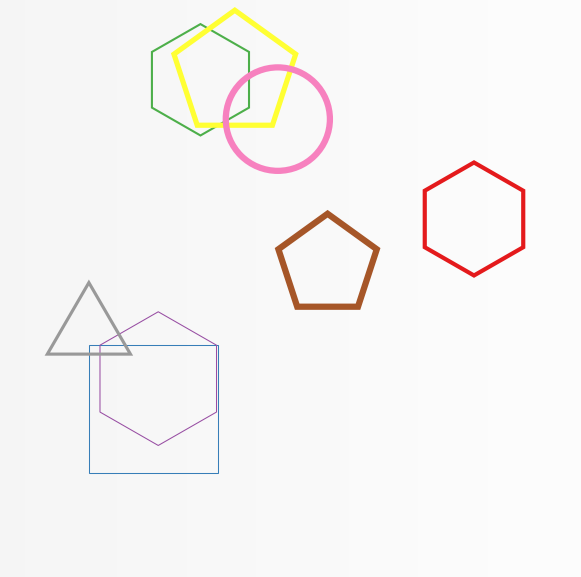[{"shape": "hexagon", "thickness": 2, "radius": 0.49, "center": [0.815, 0.62]}, {"shape": "square", "thickness": 0.5, "radius": 0.55, "center": [0.264, 0.291]}, {"shape": "hexagon", "thickness": 1, "radius": 0.48, "center": [0.345, 0.861]}, {"shape": "hexagon", "thickness": 0.5, "radius": 0.58, "center": [0.272, 0.344]}, {"shape": "pentagon", "thickness": 2.5, "radius": 0.55, "center": [0.404, 0.871]}, {"shape": "pentagon", "thickness": 3, "radius": 0.44, "center": [0.564, 0.54]}, {"shape": "circle", "thickness": 3, "radius": 0.45, "center": [0.478, 0.793]}, {"shape": "triangle", "thickness": 1.5, "radius": 0.41, "center": [0.153, 0.427]}]